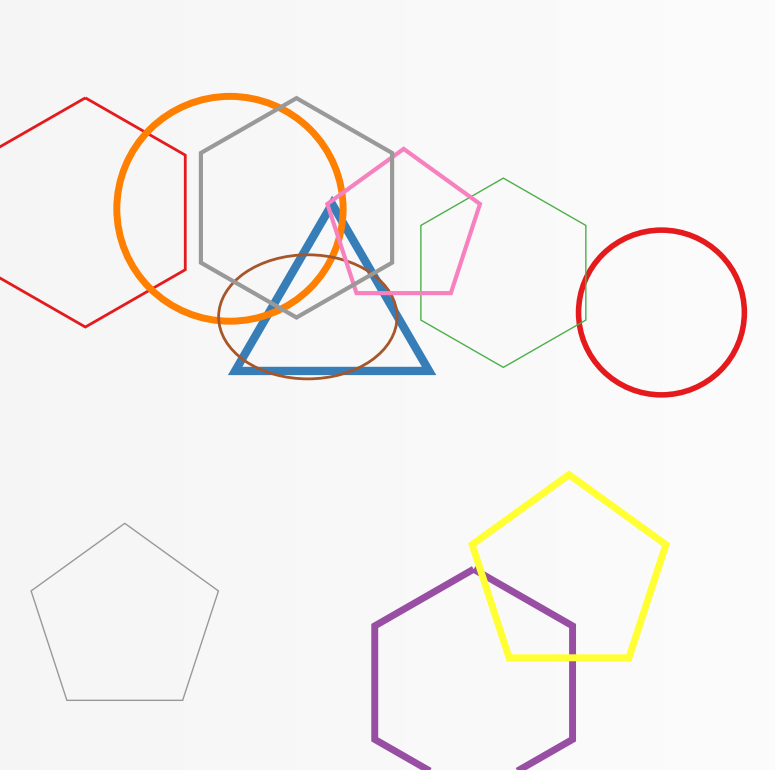[{"shape": "hexagon", "thickness": 1, "radius": 0.74, "center": [0.11, 0.724]}, {"shape": "circle", "thickness": 2, "radius": 0.53, "center": [0.853, 0.594]}, {"shape": "triangle", "thickness": 3, "radius": 0.72, "center": [0.429, 0.591]}, {"shape": "hexagon", "thickness": 0.5, "radius": 0.61, "center": [0.649, 0.646]}, {"shape": "hexagon", "thickness": 2.5, "radius": 0.74, "center": [0.611, 0.113]}, {"shape": "circle", "thickness": 2.5, "radius": 0.73, "center": [0.297, 0.729]}, {"shape": "pentagon", "thickness": 2.5, "radius": 0.66, "center": [0.734, 0.252]}, {"shape": "oval", "thickness": 1, "radius": 0.58, "center": [0.397, 0.589]}, {"shape": "pentagon", "thickness": 1.5, "radius": 0.52, "center": [0.521, 0.703]}, {"shape": "hexagon", "thickness": 1.5, "radius": 0.71, "center": [0.383, 0.73]}, {"shape": "pentagon", "thickness": 0.5, "radius": 0.64, "center": [0.161, 0.193]}]